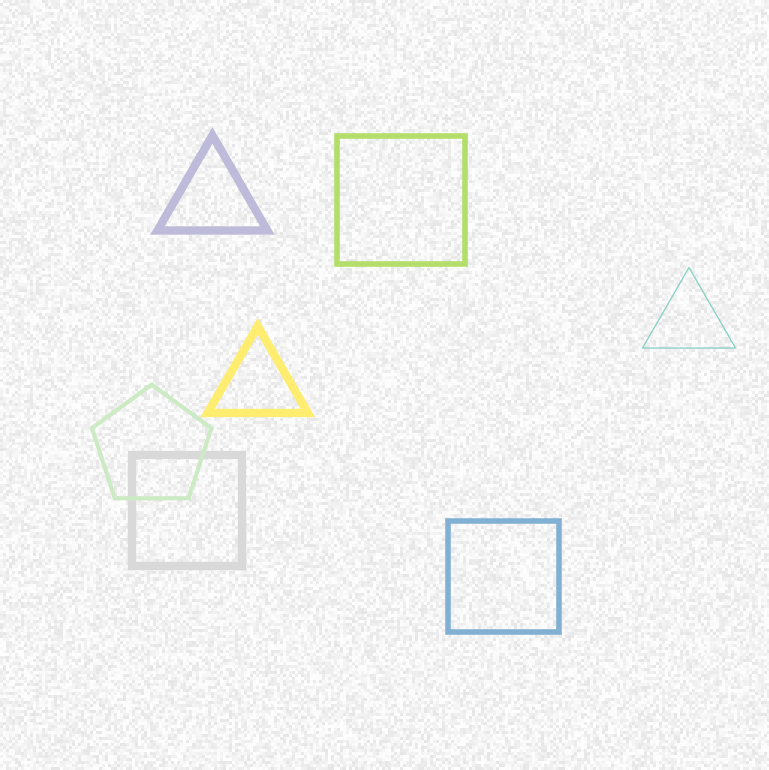[{"shape": "triangle", "thickness": 0.5, "radius": 0.35, "center": [0.895, 0.583]}, {"shape": "triangle", "thickness": 3, "radius": 0.41, "center": [0.276, 0.742]}, {"shape": "square", "thickness": 2, "radius": 0.36, "center": [0.654, 0.251]}, {"shape": "square", "thickness": 2, "radius": 0.41, "center": [0.521, 0.74]}, {"shape": "square", "thickness": 3, "radius": 0.36, "center": [0.243, 0.337]}, {"shape": "pentagon", "thickness": 1.5, "radius": 0.41, "center": [0.197, 0.419]}, {"shape": "triangle", "thickness": 3, "radius": 0.38, "center": [0.335, 0.501]}]